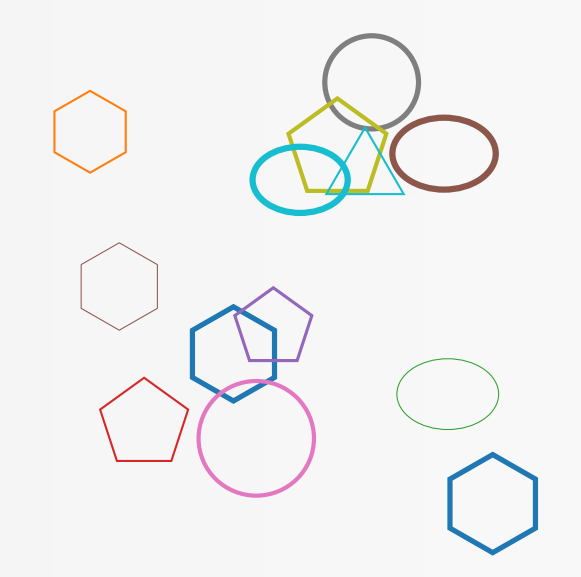[{"shape": "hexagon", "thickness": 2.5, "radius": 0.42, "center": [0.848, 0.127]}, {"shape": "hexagon", "thickness": 2.5, "radius": 0.41, "center": [0.402, 0.386]}, {"shape": "hexagon", "thickness": 1, "radius": 0.35, "center": [0.155, 0.771]}, {"shape": "oval", "thickness": 0.5, "radius": 0.44, "center": [0.77, 0.317]}, {"shape": "pentagon", "thickness": 1, "radius": 0.4, "center": [0.248, 0.265]}, {"shape": "pentagon", "thickness": 1.5, "radius": 0.35, "center": [0.47, 0.431]}, {"shape": "hexagon", "thickness": 0.5, "radius": 0.38, "center": [0.205, 0.503]}, {"shape": "oval", "thickness": 3, "radius": 0.44, "center": [0.764, 0.733]}, {"shape": "circle", "thickness": 2, "radius": 0.5, "center": [0.441, 0.24]}, {"shape": "circle", "thickness": 2.5, "radius": 0.4, "center": [0.639, 0.857]}, {"shape": "pentagon", "thickness": 2, "radius": 0.44, "center": [0.581, 0.74]}, {"shape": "oval", "thickness": 3, "radius": 0.41, "center": [0.516, 0.688]}, {"shape": "triangle", "thickness": 1, "radius": 0.38, "center": [0.628, 0.701]}]